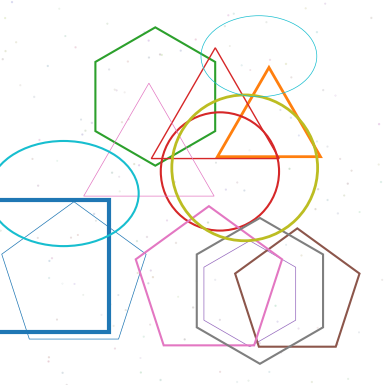[{"shape": "pentagon", "thickness": 0.5, "radius": 0.99, "center": [0.192, 0.279]}, {"shape": "square", "thickness": 3, "radius": 0.86, "center": [0.112, 0.309]}, {"shape": "triangle", "thickness": 2, "radius": 0.77, "center": [0.699, 0.67]}, {"shape": "hexagon", "thickness": 1.5, "radius": 0.9, "center": [0.403, 0.749]}, {"shape": "triangle", "thickness": 1, "radius": 0.96, "center": [0.559, 0.684]}, {"shape": "circle", "thickness": 1.5, "radius": 0.77, "center": [0.571, 0.555]}, {"shape": "hexagon", "thickness": 0.5, "radius": 0.69, "center": [0.649, 0.237]}, {"shape": "pentagon", "thickness": 1.5, "radius": 0.85, "center": [0.772, 0.237]}, {"shape": "triangle", "thickness": 0.5, "radius": 0.98, "center": [0.387, 0.588]}, {"shape": "pentagon", "thickness": 1.5, "radius": 1.0, "center": [0.543, 0.265]}, {"shape": "hexagon", "thickness": 1.5, "radius": 0.95, "center": [0.675, 0.244]}, {"shape": "circle", "thickness": 2, "radius": 0.95, "center": [0.636, 0.564]}, {"shape": "oval", "thickness": 1.5, "radius": 0.98, "center": [0.165, 0.497]}, {"shape": "oval", "thickness": 0.5, "radius": 0.75, "center": [0.672, 0.854]}]